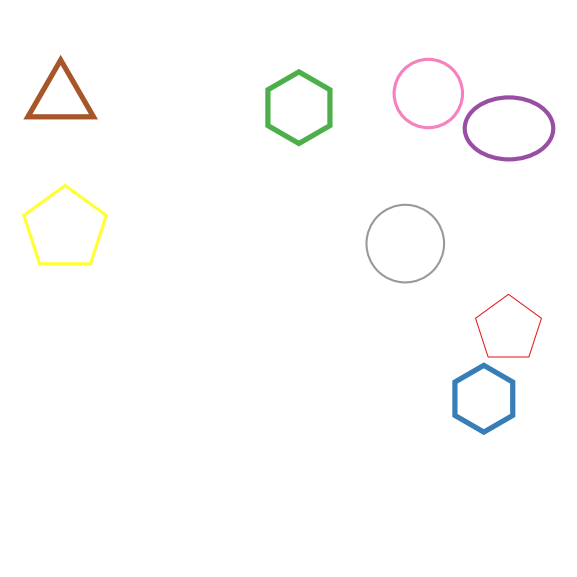[{"shape": "pentagon", "thickness": 0.5, "radius": 0.3, "center": [0.881, 0.429]}, {"shape": "hexagon", "thickness": 2.5, "radius": 0.29, "center": [0.838, 0.309]}, {"shape": "hexagon", "thickness": 2.5, "radius": 0.31, "center": [0.518, 0.813]}, {"shape": "oval", "thickness": 2, "radius": 0.38, "center": [0.881, 0.777]}, {"shape": "pentagon", "thickness": 1.5, "radius": 0.37, "center": [0.113, 0.603]}, {"shape": "triangle", "thickness": 2.5, "radius": 0.33, "center": [0.105, 0.83]}, {"shape": "circle", "thickness": 1.5, "radius": 0.3, "center": [0.742, 0.837]}, {"shape": "circle", "thickness": 1, "radius": 0.34, "center": [0.702, 0.577]}]